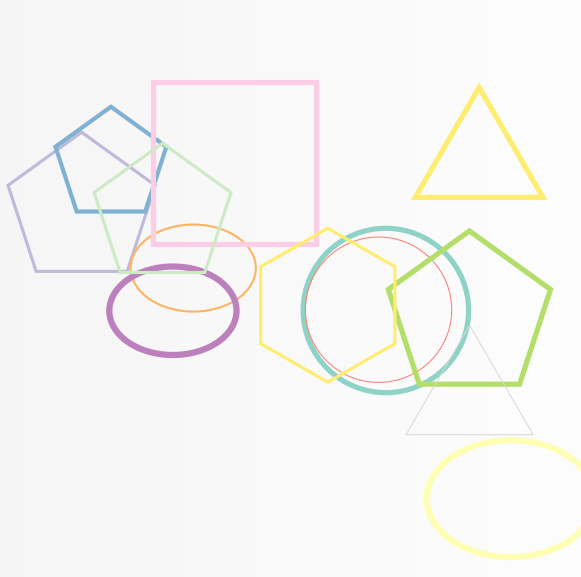[{"shape": "circle", "thickness": 2.5, "radius": 0.71, "center": [0.664, 0.462]}, {"shape": "oval", "thickness": 3, "radius": 0.72, "center": [0.879, 0.136]}, {"shape": "pentagon", "thickness": 1.5, "radius": 0.67, "center": [0.14, 0.637]}, {"shape": "circle", "thickness": 0.5, "radius": 0.63, "center": [0.651, 0.463]}, {"shape": "pentagon", "thickness": 2, "radius": 0.5, "center": [0.191, 0.714]}, {"shape": "oval", "thickness": 1, "radius": 0.54, "center": [0.333, 0.535]}, {"shape": "pentagon", "thickness": 2.5, "radius": 0.73, "center": [0.808, 0.453]}, {"shape": "square", "thickness": 2.5, "radius": 0.7, "center": [0.404, 0.716]}, {"shape": "triangle", "thickness": 0.5, "radius": 0.63, "center": [0.808, 0.31]}, {"shape": "oval", "thickness": 3, "radius": 0.55, "center": [0.298, 0.461]}, {"shape": "pentagon", "thickness": 1.5, "radius": 0.62, "center": [0.28, 0.627]}, {"shape": "hexagon", "thickness": 1.5, "radius": 0.67, "center": [0.564, 0.471]}, {"shape": "triangle", "thickness": 2.5, "radius": 0.63, "center": [0.824, 0.721]}]